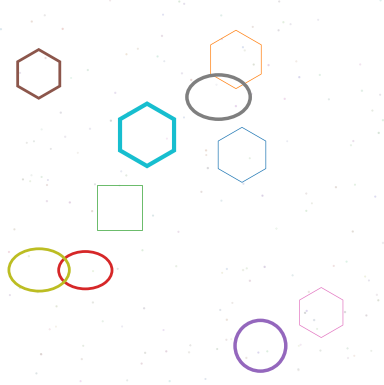[{"shape": "hexagon", "thickness": 0.5, "radius": 0.36, "center": [0.629, 0.598]}, {"shape": "hexagon", "thickness": 0.5, "radius": 0.38, "center": [0.613, 0.846]}, {"shape": "square", "thickness": 0.5, "radius": 0.29, "center": [0.311, 0.462]}, {"shape": "oval", "thickness": 2, "radius": 0.35, "center": [0.222, 0.298]}, {"shape": "circle", "thickness": 2.5, "radius": 0.33, "center": [0.676, 0.102]}, {"shape": "hexagon", "thickness": 2, "radius": 0.32, "center": [0.101, 0.808]}, {"shape": "hexagon", "thickness": 0.5, "radius": 0.33, "center": [0.834, 0.188]}, {"shape": "oval", "thickness": 2.5, "radius": 0.41, "center": [0.568, 0.748]}, {"shape": "oval", "thickness": 2, "radius": 0.39, "center": [0.102, 0.299]}, {"shape": "hexagon", "thickness": 3, "radius": 0.41, "center": [0.382, 0.65]}]